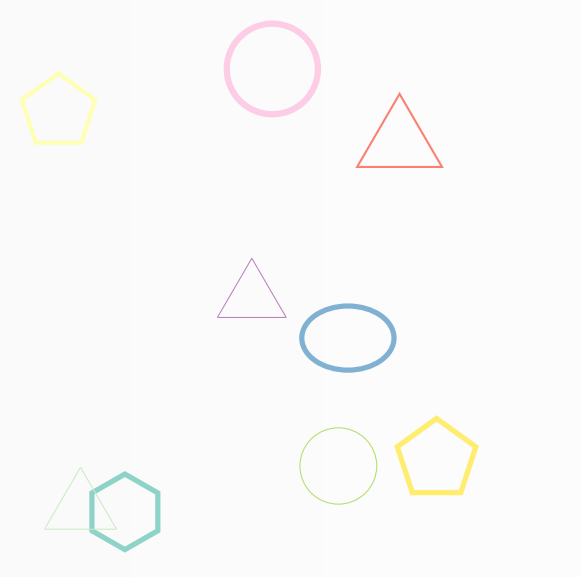[{"shape": "hexagon", "thickness": 2.5, "radius": 0.33, "center": [0.215, 0.113]}, {"shape": "pentagon", "thickness": 2, "radius": 0.33, "center": [0.101, 0.806]}, {"shape": "triangle", "thickness": 1, "radius": 0.42, "center": [0.687, 0.752]}, {"shape": "oval", "thickness": 2.5, "radius": 0.4, "center": [0.599, 0.414]}, {"shape": "circle", "thickness": 0.5, "radius": 0.33, "center": [0.582, 0.192]}, {"shape": "circle", "thickness": 3, "radius": 0.39, "center": [0.469, 0.88]}, {"shape": "triangle", "thickness": 0.5, "radius": 0.34, "center": [0.433, 0.484]}, {"shape": "triangle", "thickness": 0.5, "radius": 0.36, "center": [0.138, 0.118]}, {"shape": "pentagon", "thickness": 2.5, "radius": 0.36, "center": [0.751, 0.204]}]